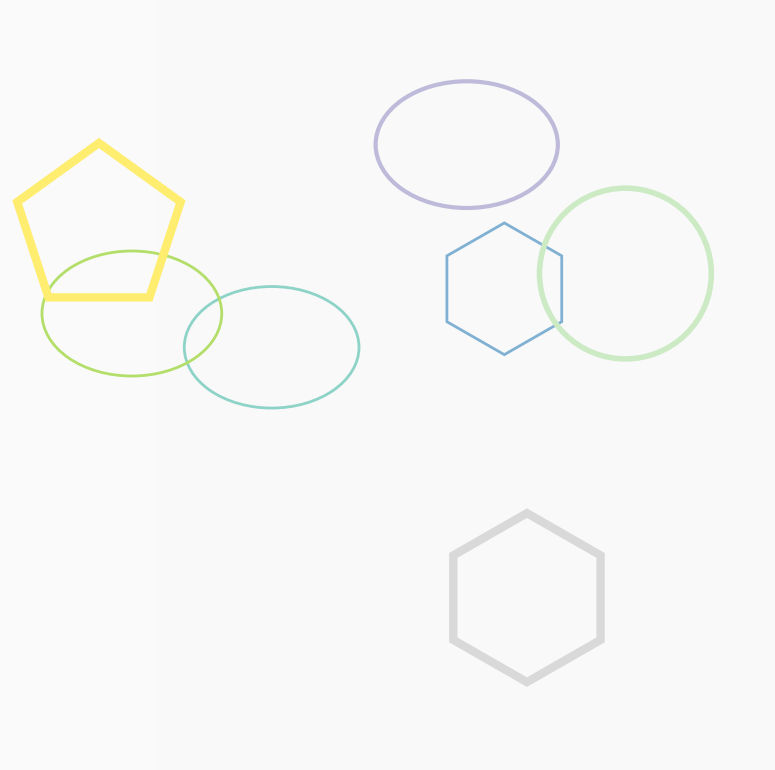[{"shape": "oval", "thickness": 1, "radius": 0.56, "center": [0.35, 0.549]}, {"shape": "oval", "thickness": 1.5, "radius": 0.59, "center": [0.602, 0.812]}, {"shape": "hexagon", "thickness": 1, "radius": 0.43, "center": [0.651, 0.625]}, {"shape": "oval", "thickness": 1, "radius": 0.58, "center": [0.17, 0.593]}, {"shape": "hexagon", "thickness": 3, "radius": 0.55, "center": [0.68, 0.224]}, {"shape": "circle", "thickness": 2, "radius": 0.55, "center": [0.807, 0.645]}, {"shape": "pentagon", "thickness": 3, "radius": 0.55, "center": [0.128, 0.703]}]